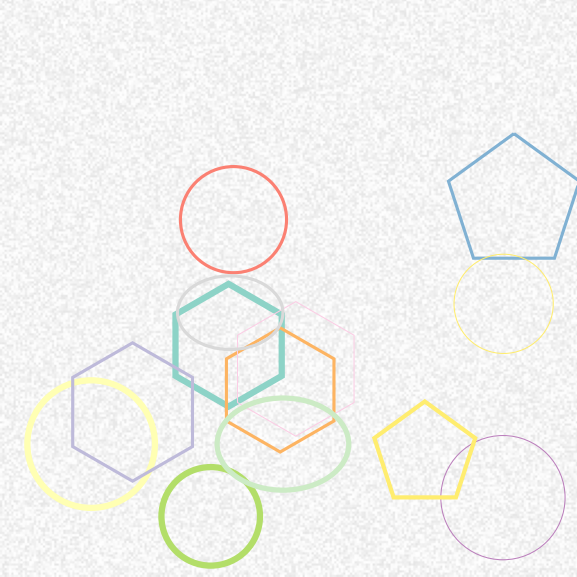[{"shape": "hexagon", "thickness": 3, "radius": 0.53, "center": [0.396, 0.401]}, {"shape": "circle", "thickness": 3, "radius": 0.55, "center": [0.158, 0.23]}, {"shape": "hexagon", "thickness": 1.5, "radius": 0.6, "center": [0.23, 0.286]}, {"shape": "circle", "thickness": 1.5, "radius": 0.46, "center": [0.404, 0.619]}, {"shape": "pentagon", "thickness": 1.5, "radius": 0.6, "center": [0.89, 0.649]}, {"shape": "hexagon", "thickness": 1.5, "radius": 0.54, "center": [0.485, 0.324]}, {"shape": "circle", "thickness": 3, "radius": 0.43, "center": [0.365, 0.105]}, {"shape": "hexagon", "thickness": 0.5, "radius": 0.58, "center": [0.512, 0.36]}, {"shape": "oval", "thickness": 1.5, "radius": 0.46, "center": [0.399, 0.458]}, {"shape": "circle", "thickness": 0.5, "radius": 0.54, "center": [0.871, 0.137]}, {"shape": "oval", "thickness": 2.5, "radius": 0.57, "center": [0.49, 0.23]}, {"shape": "circle", "thickness": 0.5, "radius": 0.43, "center": [0.872, 0.473]}, {"shape": "pentagon", "thickness": 2, "radius": 0.46, "center": [0.736, 0.212]}]